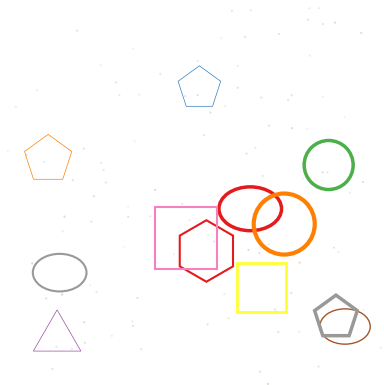[{"shape": "hexagon", "thickness": 1.5, "radius": 0.4, "center": [0.536, 0.348]}, {"shape": "oval", "thickness": 2.5, "radius": 0.41, "center": [0.65, 0.458]}, {"shape": "pentagon", "thickness": 0.5, "radius": 0.29, "center": [0.518, 0.771]}, {"shape": "circle", "thickness": 2.5, "radius": 0.32, "center": [0.854, 0.571]}, {"shape": "triangle", "thickness": 0.5, "radius": 0.36, "center": [0.148, 0.124]}, {"shape": "circle", "thickness": 3, "radius": 0.4, "center": [0.738, 0.418]}, {"shape": "pentagon", "thickness": 0.5, "radius": 0.32, "center": [0.125, 0.587]}, {"shape": "square", "thickness": 2, "radius": 0.32, "center": [0.678, 0.253]}, {"shape": "oval", "thickness": 1, "radius": 0.33, "center": [0.896, 0.152]}, {"shape": "square", "thickness": 1.5, "radius": 0.4, "center": [0.484, 0.381]}, {"shape": "pentagon", "thickness": 2.5, "radius": 0.29, "center": [0.873, 0.175]}, {"shape": "oval", "thickness": 1.5, "radius": 0.35, "center": [0.155, 0.292]}]